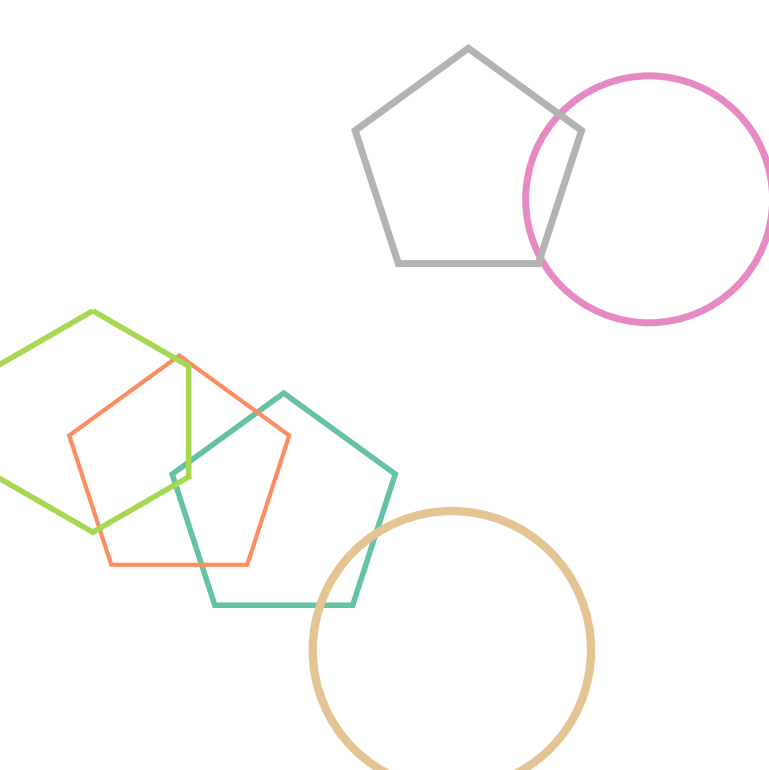[{"shape": "pentagon", "thickness": 2, "radius": 0.76, "center": [0.368, 0.337]}, {"shape": "pentagon", "thickness": 1.5, "radius": 0.75, "center": [0.233, 0.388]}, {"shape": "circle", "thickness": 2.5, "radius": 0.8, "center": [0.843, 0.741]}, {"shape": "hexagon", "thickness": 2, "radius": 0.72, "center": [0.121, 0.453]}, {"shape": "circle", "thickness": 3, "radius": 0.9, "center": [0.587, 0.156]}, {"shape": "pentagon", "thickness": 2.5, "radius": 0.77, "center": [0.608, 0.783]}]